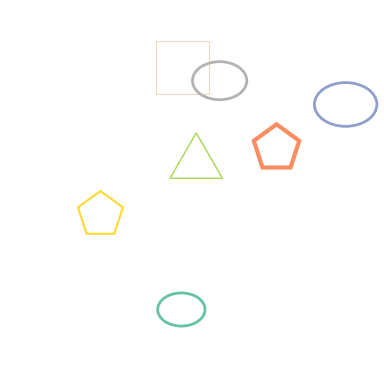[{"shape": "oval", "thickness": 2, "radius": 0.31, "center": [0.471, 0.196]}, {"shape": "pentagon", "thickness": 3, "radius": 0.31, "center": [0.718, 0.615]}, {"shape": "oval", "thickness": 2, "radius": 0.41, "center": [0.898, 0.729]}, {"shape": "triangle", "thickness": 1, "radius": 0.39, "center": [0.51, 0.576]}, {"shape": "pentagon", "thickness": 1.5, "radius": 0.31, "center": [0.261, 0.442]}, {"shape": "square", "thickness": 0.5, "radius": 0.34, "center": [0.473, 0.824]}, {"shape": "oval", "thickness": 2, "radius": 0.35, "center": [0.57, 0.79]}]